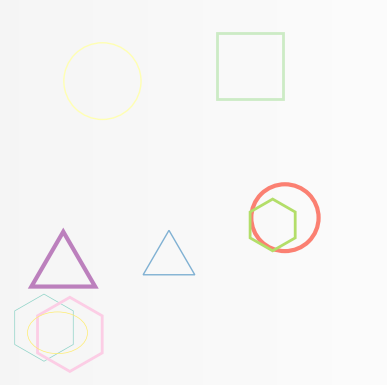[{"shape": "hexagon", "thickness": 0.5, "radius": 0.44, "center": [0.114, 0.149]}, {"shape": "circle", "thickness": 1, "radius": 0.5, "center": [0.264, 0.789]}, {"shape": "circle", "thickness": 3, "radius": 0.43, "center": [0.735, 0.435]}, {"shape": "triangle", "thickness": 1, "radius": 0.38, "center": [0.436, 0.325]}, {"shape": "hexagon", "thickness": 2, "radius": 0.34, "center": [0.704, 0.416]}, {"shape": "hexagon", "thickness": 2, "radius": 0.48, "center": [0.18, 0.132]}, {"shape": "triangle", "thickness": 3, "radius": 0.47, "center": [0.163, 0.303]}, {"shape": "square", "thickness": 2, "radius": 0.43, "center": [0.645, 0.829]}, {"shape": "oval", "thickness": 0.5, "radius": 0.39, "center": [0.148, 0.136]}]